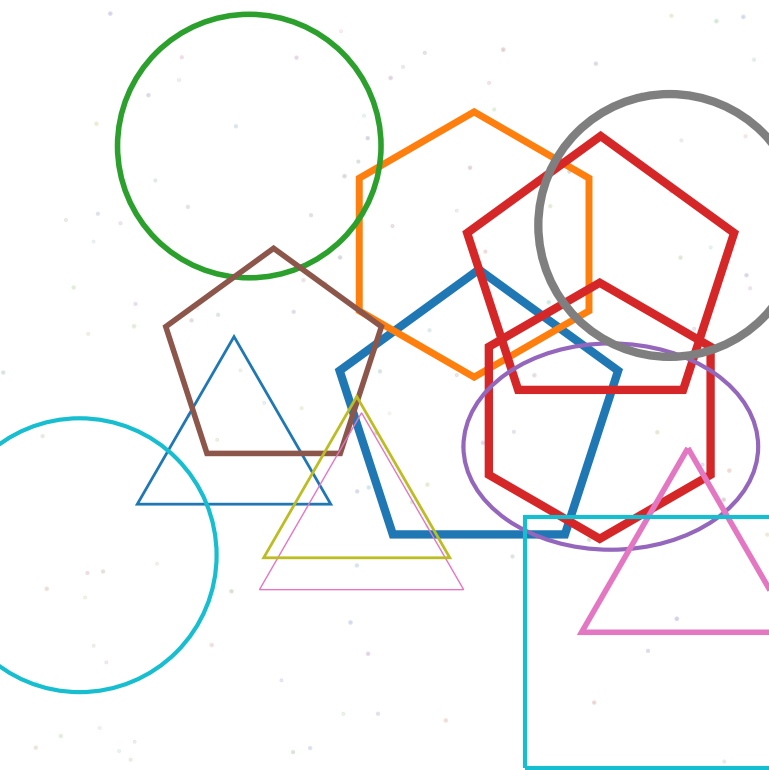[{"shape": "triangle", "thickness": 1, "radius": 0.73, "center": [0.304, 0.418]}, {"shape": "pentagon", "thickness": 3, "radius": 0.95, "center": [0.622, 0.46]}, {"shape": "hexagon", "thickness": 2.5, "radius": 0.86, "center": [0.616, 0.682]}, {"shape": "circle", "thickness": 2, "radius": 0.86, "center": [0.324, 0.81]}, {"shape": "hexagon", "thickness": 3, "radius": 0.83, "center": [0.779, 0.467]}, {"shape": "pentagon", "thickness": 3, "radius": 0.91, "center": [0.78, 0.641]}, {"shape": "oval", "thickness": 1.5, "radius": 0.96, "center": [0.793, 0.42]}, {"shape": "pentagon", "thickness": 2, "radius": 0.74, "center": [0.355, 0.53]}, {"shape": "triangle", "thickness": 0.5, "radius": 0.77, "center": [0.47, 0.311]}, {"shape": "triangle", "thickness": 2, "radius": 0.8, "center": [0.893, 0.259]}, {"shape": "circle", "thickness": 3, "radius": 0.85, "center": [0.87, 0.707]}, {"shape": "triangle", "thickness": 1, "radius": 0.7, "center": [0.463, 0.345]}, {"shape": "circle", "thickness": 1.5, "radius": 0.89, "center": [0.103, 0.279]}, {"shape": "square", "thickness": 1.5, "radius": 0.81, "center": [0.845, 0.166]}]